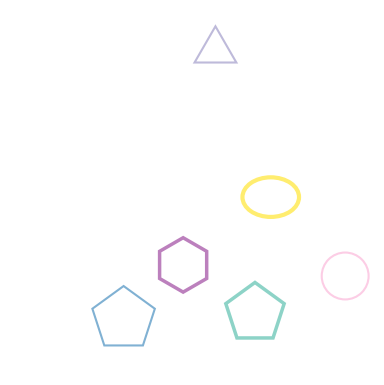[{"shape": "pentagon", "thickness": 2.5, "radius": 0.4, "center": [0.662, 0.187]}, {"shape": "triangle", "thickness": 1.5, "radius": 0.31, "center": [0.56, 0.869]}, {"shape": "pentagon", "thickness": 1.5, "radius": 0.43, "center": [0.321, 0.172]}, {"shape": "circle", "thickness": 1.5, "radius": 0.3, "center": [0.897, 0.283]}, {"shape": "hexagon", "thickness": 2.5, "radius": 0.35, "center": [0.476, 0.312]}, {"shape": "oval", "thickness": 3, "radius": 0.37, "center": [0.703, 0.488]}]